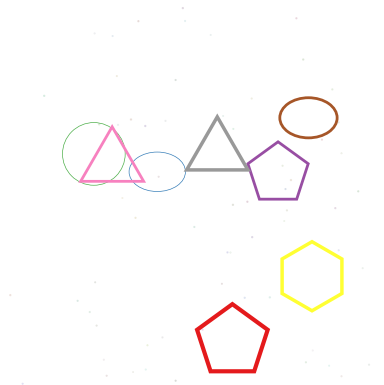[{"shape": "pentagon", "thickness": 3, "radius": 0.48, "center": [0.604, 0.114]}, {"shape": "oval", "thickness": 0.5, "radius": 0.37, "center": [0.408, 0.554]}, {"shape": "circle", "thickness": 0.5, "radius": 0.41, "center": [0.244, 0.6]}, {"shape": "pentagon", "thickness": 2, "radius": 0.41, "center": [0.722, 0.549]}, {"shape": "hexagon", "thickness": 2.5, "radius": 0.45, "center": [0.81, 0.282]}, {"shape": "oval", "thickness": 2, "radius": 0.37, "center": [0.801, 0.694]}, {"shape": "triangle", "thickness": 2, "radius": 0.47, "center": [0.291, 0.576]}, {"shape": "triangle", "thickness": 2.5, "radius": 0.46, "center": [0.564, 0.605]}]